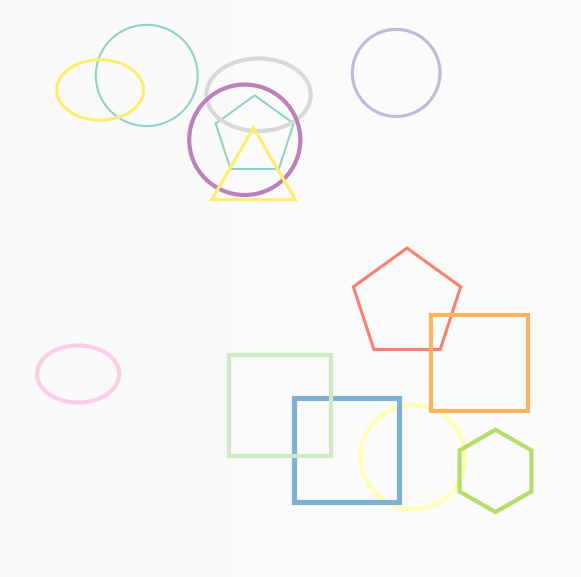[{"shape": "circle", "thickness": 1, "radius": 0.44, "center": [0.252, 0.869]}, {"shape": "pentagon", "thickness": 1, "radius": 0.35, "center": [0.438, 0.764]}, {"shape": "circle", "thickness": 2, "radius": 0.45, "center": [0.71, 0.207]}, {"shape": "circle", "thickness": 1.5, "radius": 0.38, "center": [0.682, 0.873]}, {"shape": "pentagon", "thickness": 1.5, "radius": 0.49, "center": [0.7, 0.473]}, {"shape": "square", "thickness": 2.5, "radius": 0.45, "center": [0.596, 0.22]}, {"shape": "square", "thickness": 2, "radius": 0.41, "center": [0.825, 0.371]}, {"shape": "hexagon", "thickness": 2, "radius": 0.36, "center": [0.852, 0.184]}, {"shape": "oval", "thickness": 2, "radius": 0.35, "center": [0.134, 0.352]}, {"shape": "oval", "thickness": 2, "radius": 0.45, "center": [0.445, 0.835]}, {"shape": "circle", "thickness": 2, "radius": 0.48, "center": [0.421, 0.757]}, {"shape": "square", "thickness": 2, "radius": 0.44, "center": [0.482, 0.296]}, {"shape": "triangle", "thickness": 1.5, "radius": 0.42, "center": [0.436, 0.695]}, {"shape": "oval", "thickness": 1.5, "radius": 0.37, "center": [0.172, 0.843]}]